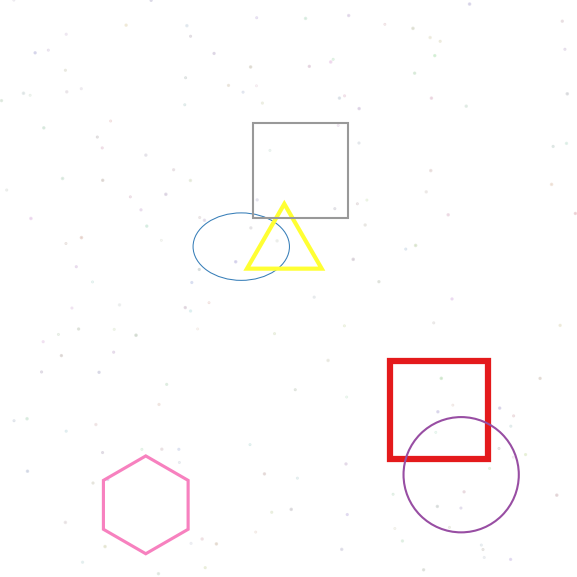[{"shape": "square", "thickness": 3, "radius": 0.42, "center": [0.76, 0.29]}, {"shape": "oval", "thickness": 0.5, "radius": 0.42, "center": [0.418, 0.572]}, {"shape": "circle", "thickness": 1, "radius": 0.5, "center": [0.799, 0.177]}, {"shape": "triangle", "thickness": 2, "radius": 0.37, "center": [0.492, 0.571]}, {"shape": "hexagon", "thickness": 1.5, "radius": 0.42, "center": [0.252, 0.125]}, {"shape": "square", "thickness": 1, "radius": 0.41, "center": [0.521, 0.704]}]